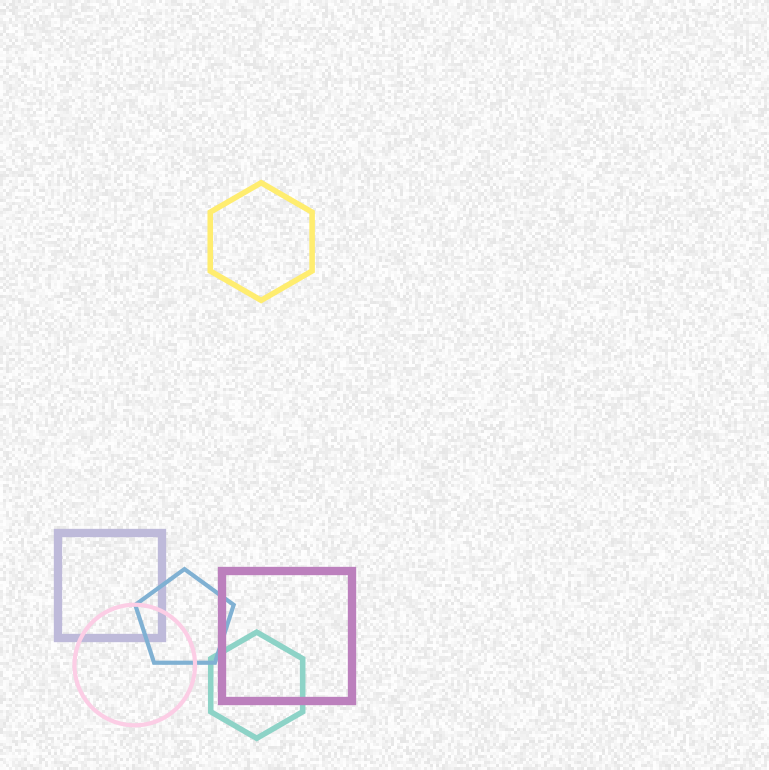[{"shape": "hexagon", "thickness": 2, "radius": 0.34, "center": [0.333, 0.11]}, {"shape": "square", "thickness": 3, "radius": 0.34, "center": [0.143, 0.24]}, {"shape": "pentagon", "thickness": 1.5, "radius": 0.34, "center": [0.24, 0.194]}, {"shape": "circle", "thickness": 1.5, "radius": 0.39, "center": [0.175, 0.136]}, {"shape": "square", "thickness": 3, "radius": 0.42, "center": [0.372, 0.175]}, {"shape": "hexagon", "thickness": 2, "radius": 0.38, "center": [0.339, 0.686]}]